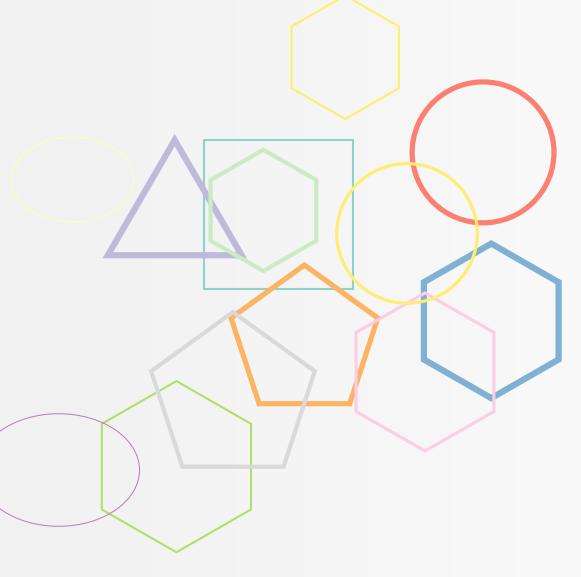[{"shape": "square", "thickness": 1, "radius": 0.64, "center": [0.479, 0.628]}, {"shape": "oval", "thickness": 0.5, "radius": 0.53, "center": [0.125, 0.688]}, {"shape": "triangle", "thickness": 3, "radius": 0.66, "center": [0.301, 0.624]}, {"shape": "circle", "thickness": 2.5, "radius": 0.61, "center": [0.831, 0.735]}, {"shape": "hexagon", "thickness": 3, "radius": 0.67, "center": [0.845, 0.444]}, {"shape": "pentagon", "thickness": 2.5, "radius": 0.66, "center": [0.524, 0.407]}, {"shape": "hexagon", "thickness": 1, "radius": 0.74, "center": [0.304, 0.191]}, {"shape": "hexagon", "thickness": 1.5, "radius": 0.68, "center": [0.731, 0.355]}, {"shape": "pentagon", "thickness": 2, "radius": 0.74, "center": [0.401, 0.311]}, {"shape": "oval", "thickness": 0.5, "radius": 0.7, "center": [0.101, 0.185]}, {"shape": "hexagon", "thickness": 2, "radius": 0.52, "center": [0.453, 0.635]}, {"shape": "hexagon", "thickness": 1, "radius": 0.53, "center": [0.594, 0.9]}, {"shape": "circle", "thickness": 1.5, "radius": 0.6, "center": [0.7, 0.595]}]